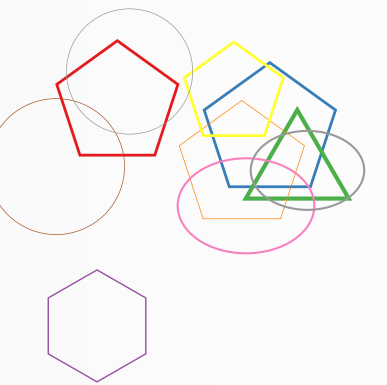[{"shape": "pentagon", "thickness": 2, "radius": 0.82, "center": [0.303, 0.73]}, {"shape": "pentagon", "thickness": 2, "radius": 0.89, "center": [0.696, 0.659]}, {"shape": "triangle", "thickness": 3, "radius": 0.77, "center": [0.767, 0.561]}, {"shape": "hexagon", "thickness": 1, "radius": 0.73, "center": [0.25, 0.154]}, {"shape": "pentagon", "thickness": 0.5, "radius": 0.85, "center": [0.624, 0.569]}, {"shape": "pentagon", "thickness": 2, "radius": 0.67, "center": [0.603, 0.756]}, {"shape": "circle", "thickness": 0.5, "radius": 0.88, "center": [0.145, 0.567]}, {"shape": "oval", "thickness": 1.5, "radius": 0.88, "center": [0.635, 0.465]}, {"shape": "circle", "thickness": 0.5, "radius": 0.81, "center": [0.334, 0.814]}, {"shape": "oval", "thickness": 1.5, "radius": 0.73, "center": [0.793, 0.557]}]